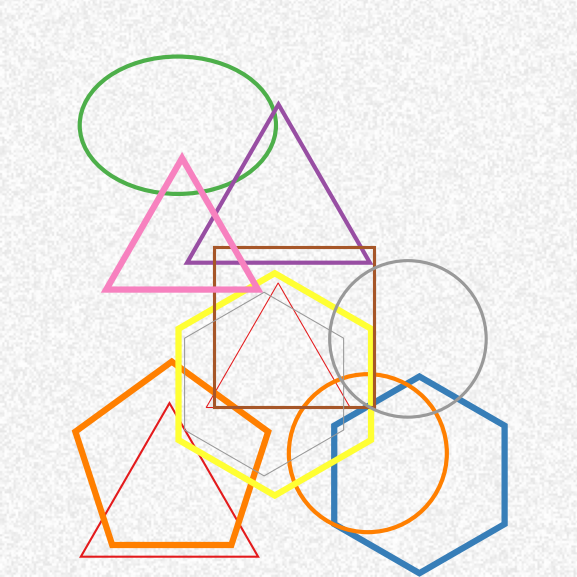[{"shape": "triangle", "thickness": 1, "radius": 0.89, "center": [0.293, 0.124]}, {"shape": "triangle", "thickness": 0.5, "radius": 0.72, "center": [0.482, 0.365]}, {"shape": "hexagon", "thickness": 3, "radius": 0.85, "center": [0.726, 0.177]}, {"shape": "oval", "thickness": 2, "radius": 0.85, "center": [0.308, 0.782]}, {"shape": "triangle", "thickness": 2, "radius": 0.91, "center": [0.482, 0.636]}, {"shape": "pentagon", "thickness": 3, "radius": 0.88, "center": [0.297, 0.197]}, {"shape": "circle", "thickness": 2, "radius": 0.68, "center": [0.637, 0.214]}, {"shape": "hexagon", "thickness": 3, "radius": 0.96, "center": [0.476, 0.334]}, {"shape": "square", "thickness": 1.5, "radius": 0.69, "center": [0.509, 0.433]}, {"shape": "triangle", "thickness": 3, "radius": 0.76, "center": [0.315, 0.574]}, {"shape": "hexagon", "thickness": 0.5, "radius": 0.79, "center": [0.457, 0.334]}, {"shape": "circle", "thickness": 1.5, "radius": 0.68, "center": [0.706, 0.412]}]